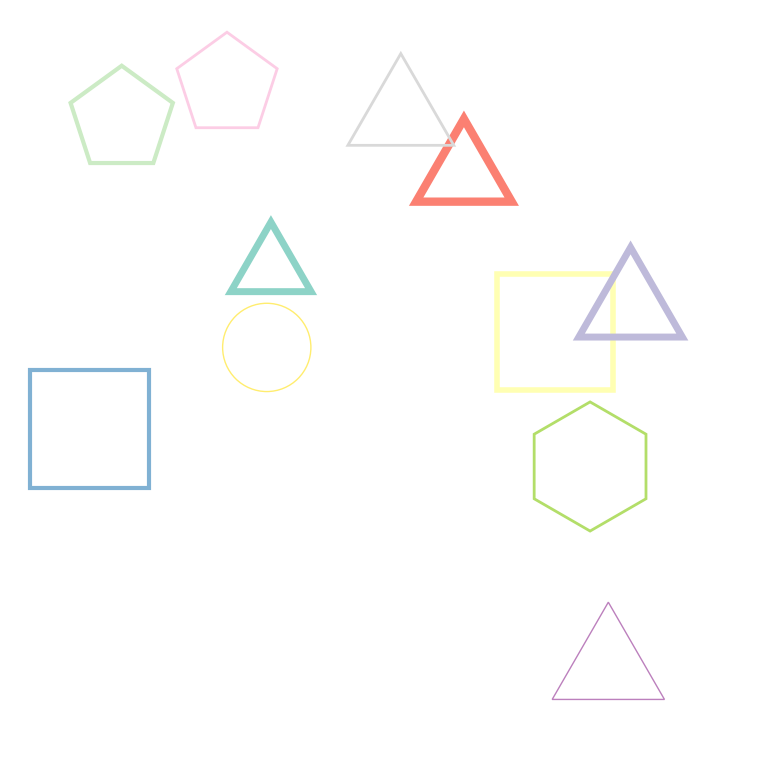[{"shape": "triangle", "thickness": 2.5, "radius": 0.3, "center": [0.352, 0.651]}, {"shape": "square", "thickness": 2, "radius": 0.38, "center": [0.721, 0.569]}, {"shape": "triangle", "thickness": 2.5, "radius": 0.39, "center": [0.819, 0.601]}, {"shape": "triangle", "thickness": 3, "radius": 0.36, "center": [0.603, 0.774]}, {"shape": "square", "thickness": 1.5, "radius": 0.38, "center": [0.116, 0.442]}, {"shape": "hexagon", "thickness": 1, "radius": 0.42, "center": [0.766, 0.394]}, {"shape": "pentagon", "thickness": 1, "radius": 0.34, "center": [0.295, 0.89]}, {"shape": "triangle", "thickness": 1, "radius": 0.4, "center": [0.521, 0.851]}, {"shape": "triangle", "thickness": 0.5, "radius": 0.42, "center": [0.79, 0.134]}, {"shape": "pentagon", "thickness": 1.5, "radius": 0.35, "center": [0.158, 0.845]}, {"shape": "circle", "thickness": 0.5, "radius": 0.29, "center": [0.346, 0.549]}]